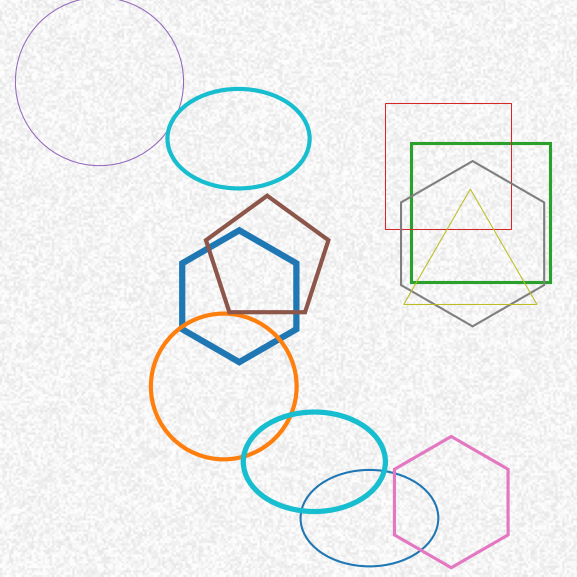[{"shape": "hexagon", "thickness": 3, "radius": 0.57, "center": [0.414, 0.486]}, {"shape": "oval", "thickness": 1, "radius": 0.6, "center": [0.64, 0.102]}, {"shape": "circle", "thickness": 2, "radius": 0.63, "center": [0.387, 0.33]}, {"shape": "square", "thickness": 1.5, "radius": 0.6, "center": [0.832, 0.632]}, {"shape": "square", "thickness": 0.5, "radius": 0.54, "center": [0.775, 0.711]}, {"shape": "circle", "thickness": 0.5, "radius": 0.73, "center": [0.172, 0.858]}, {"shape": "pentagon", "thickness": 2, "radius": 0.56, "center": [0.463, 0.549]}, {"shape": "hexagon", "thickness": 1.5, "radius": 0.57, "center": [0.781, 0.13]}, {"shape": "hexagon", "thickness": 1, "radius": 0.72, "center": [0.818, 0.577]}, {"shape": "triangle", "thickness": 0.5, "radius": 0.67, "center": [0.814, 0.539]}, {"shape": "oval", "thickness": 2.5, "radius": 0.62, "center": [0.544, 0.2]}, {"shape": "oval", "thickness": 2, "radius": 0.62, "center": [0.413, 0.759]}]